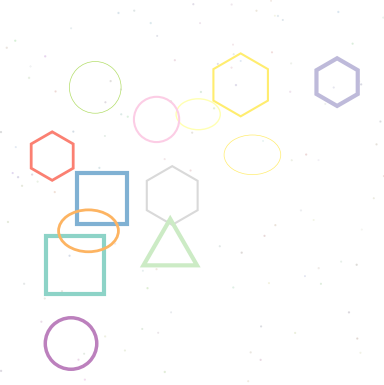[{"shape": "square", "thickness": 3, "radius": 0.38, "center": [0.196, 0.312]}, {"shape": "oval", "thickness": 1, "radius": 0.29, "center": [0.515, 0.703]}, {"shape": "hexagon", "thickness": 3, "radius": 0.31, "center": [0.876, 0.787]}, {"shape": "hexagon", "thickness": 2, "radius": 0.31, "center": [0.136, 0.595]}, {"shape": "square", "thickness": 3, "radius": 0.33, "center": [0.265, 0.484]}, {"shape": "oval", "thickness": 2, "radius": 0.39, "center": [0.23, 0.4]}, {"shape": "circle", "thickness": 0.5, "radius": 0.34, "center": [0.247, 0.773]}, {"shape": "circle", "thickness": 1.5, "radius": 0.29, "center": [0.407, 0.69]}, {"shape": "hexagon", "thickness": 1.5, "radius": 0.38, "center": [0.447, 0.492]}, {"shape": "circle", "thickness": 2.5, "radius": 0.33, "center": [0.184, 0.108]}, {"shape": "triangle", "thickness": 3, "radius": 0.4, "center": [0.442, 0.351]}, {"shape": "oval", "thickness": 0.5, "radius": 0.37, "center": [0.656, 0.598]}, {"shape": "hexagon", "thickness": 1.5, "radius": 0.41, "center": [0.625, 0.78]}]